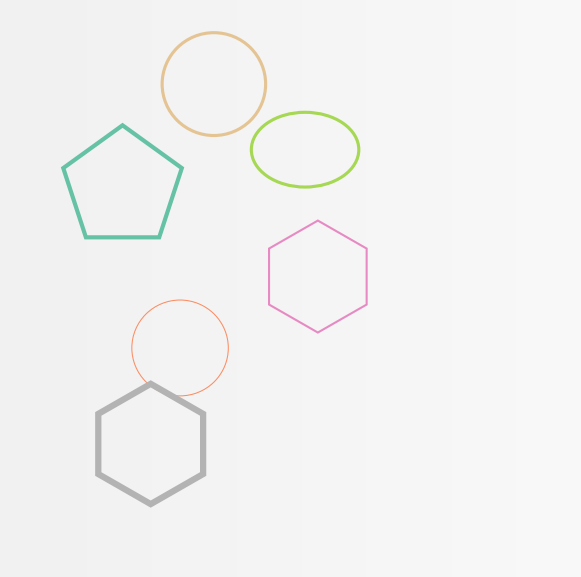[{"shape": "pentagon", "thickness": 2, "radius": 0.54, "center": [0.211, 0.675]}, {"shape": "circle", "thickness": 0.5, "radius": 0.41, "center": [0.31, 0.397]}, {"shape": "hexagon", "thickness": 1, "radius": 0.48, "center": [0.547, 0.52]}, {"shape": "oval", "thickness": 1.5, "radius": 0.46, "center": [0.525, 0.74]}, {"shape": "circle", "thickness": 1.5, "radius": 0.45, "center": [0.368, 0.854]}, {"shape": "hexagon", "thickness": 3, "radius": 0.52, "center": [0.259, 0.23]}]